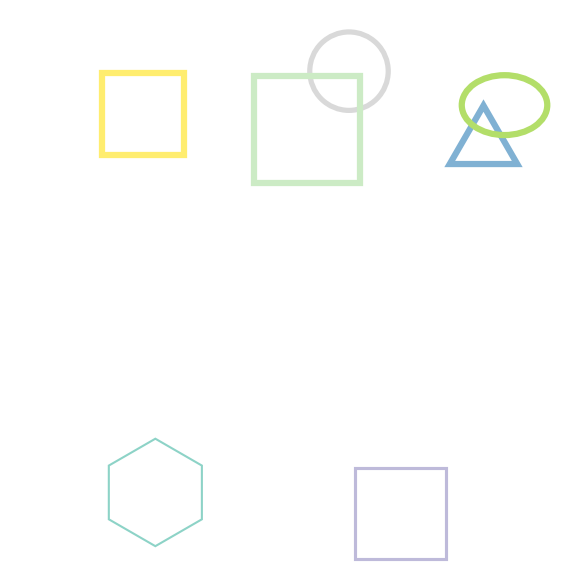[{"shape": "hexagon", "thickness": 1, "radius": 0.47, "center": [0.269, 0.146]}, {"shape": "square", "thickness": 1.5, "radius": 0.39, "center": [0.694, 0.11]}, {"shape": "triangle", "thickness": 3, "radius": 0.34, "center": [0.837, 0.749]}, {"shape": "oval", "thickness": 3, "radius": 0.37, "center": [0.874, 0.817]}, {"shape": "circle", "thickness": 2.5, "radius": 0.34, "center": [0.604, 0.876]}, {"shape": "square", "thickness": 3, "radius": 0.46, "center": [0.531, 0.775]}, {"shape": "square", "thickness": 3, "radius": 0.36, "center": [0.248, 0.801]}]